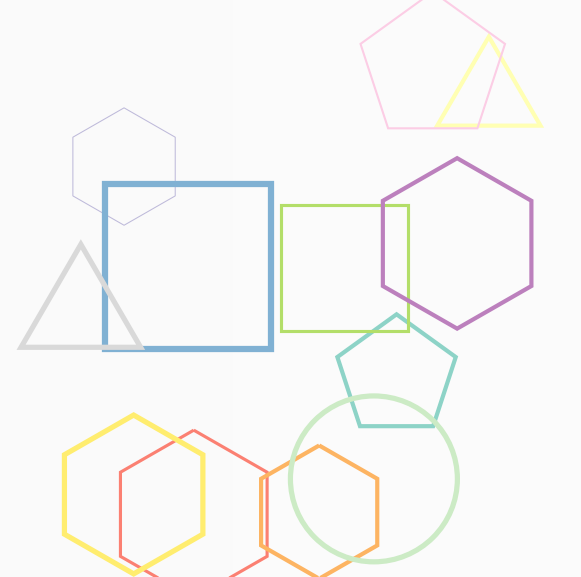[{"shape": "pentagon", "thickness": 2, "radius": 0.54, "center": [0.682, 0.348]}, {"shape": "triangle", "thickness": 2, "radius": 0.51, "center": [0.841, 0.833]}, {"shape": "hexagon", "thickness": 0.5, "radius": 0.51, "center": [0.213, 0.711]}, {"shape": "hexagon", "thickness": 1.5, "radius": 0.73, "center": [0.333, 0.109]}, {"shape": "square", "thickness": 3, "radius": 0.71, "center": [0.323, 0.538]}, {"shape": "hexagon", "thickness": 2, "radius": 0.58, "center": [0.549, 0.112]}, {"shape": "square", "thickness": 1.5, "radius": 0.55, "center": [0.593, 0.535]}, {"shape": "pentagon", "thickness": 1, "radius": 0.65, "center": [0.745, 0.883]}, {"shape": "triangle", "thickness": 2.5, "radius": 0.59, "center": [0.139, 0.457]}, {"shape": "hexagon", "thickness": 2, "radius": 0.74, "center": [0.786, 0.578]}, {"shape": "circle", "thickness": 2.5, "radius": 0.72, "center": [0.643, 0.17]}, {"shape": "hexagon", "thickness": 2.5, "radius": 0.69, "center": [0.23, 0.143]}]